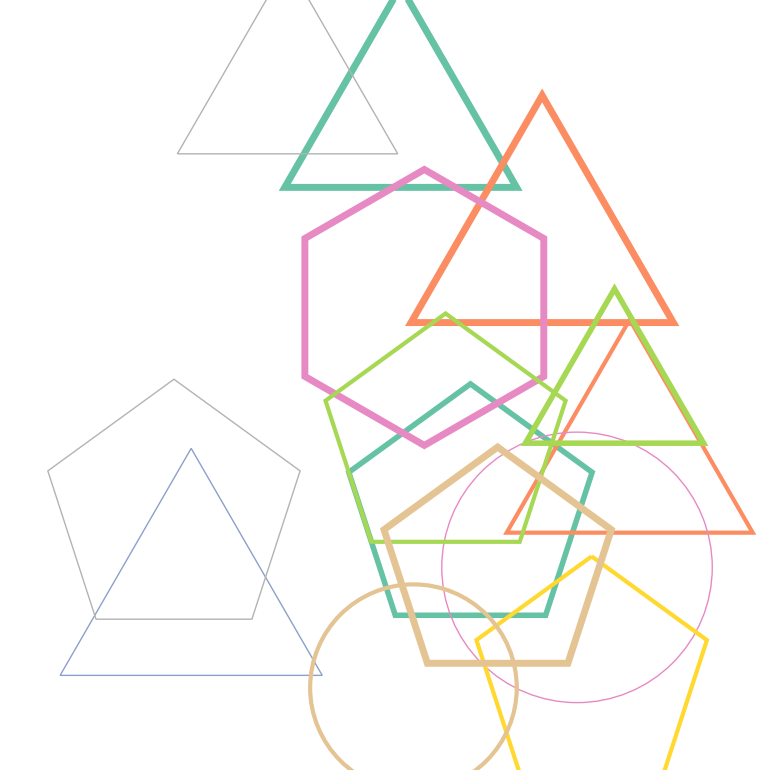[{"shape": "triangle", "thickness": 2.5, "radius": 0.87, "center": [0.52, 0.844]}, {"shape": "pentagon", "thickness": 2, "radius": 0.83, "center": [0.611, 0.335]}, {"shape": "triangle", "thickness": 2.5, "radius": 0.98, "center": [0.704, 0.679]}, {"shape": "triangle", "thickness": 1.5, "radius": 0.92, "center": [0.818, 0.4]}, {"shape": "triangle", "thickness": 0.5, "radius": 0.98, "center": [0.248, 0.221]}, {"shape": "hexagon", "thickness": 2.5, "radius": 0.9, "center": [0.551, 0.601]}, {"shape": "circle", "thickness": 0.5, "radius": 0.88, "center": [0.749, 0.263]}, {"shape": "triangle", "thickness": 2, "radius": 0.67, "center": [0.798, 0.491]}, {"shape": "pentagon", "thickness": 1.5, "radius": 0.82, "center": [0.579, 0.429]}, {"shape": "pentagon", "thickness": 1.5, "radius": 0.79, "center": [0.768, 0.12]}, {"shape": "circle", "thickness": 1.5, "radius": 0.67, "center": [0.537, 0.107]}, {"shape": "pentagon", "thickness": 2.5, "radius": 0.78, "center": [0.646, 0.264]}, {"shape": "pentagon", "thickness": 0.5, "radius": 0.86, "center": [0.226, 0.335]}, {"shape": "triangle", "thickness": 0.5, "radius": 0.83, "center": [0.373, 0.883]}]